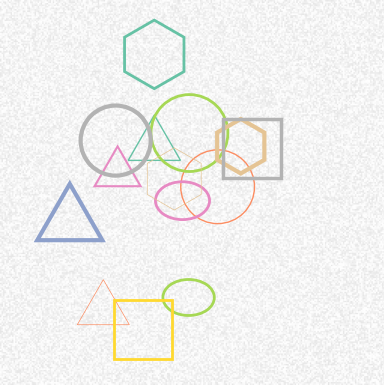[{"shape": "triangle", "thickness": 1, "radius": 0.39, "center": [0.401, 0.623]}, {"shape": "hexagon", "thickness": 2, "radius": 0.45, "center": [0.401, 0.859]}, {"shape": "circle", "thickness": 1, "radius": 0.48, "center": [0.565, 0.515]}, {"shape": "triangle", "thickness": 0.5, "radius": 0.39, "center": [0.268, 0.196]}, {"shape": "triangle", "thickness": 3, "radius": 0.49, "center": [0.181, 0.425]}, {"shape": "triangle", "thickness": 1.5, "radius": 0.34, "center": [0.305, 0.551]}, {"shape": "oval", "thickness": 2, "radius": 0.35, "center": [0.474, 0.479]}, {"shape": "circle", "thickness": 2, "radius": 0.5, "center": [0.492, 0.654]}, {"shape": "oval", "thickness": 2, "radius": 0.33, "center": [0.49, 0.227]}, {"shape": "square", "thickness": 2, "radius": 0.38, "center": [0.372, 0.144]}, {"shape": "hexagon", "thickness": 0.5, "radius": 0.4, "center": [0.453, 0.535]}, {"shape": "hexagon", "thickness": 3, "radius": 0.35, "center": [0.625, 0.62]}, {"shape": "circle", "thickness": 3, "radius": 0.46, "center": [0.3, 0.635]}, {"shape": "square", "thickness": 2.5, "radius": 0.38, "center": [0.655, 0.614]}]